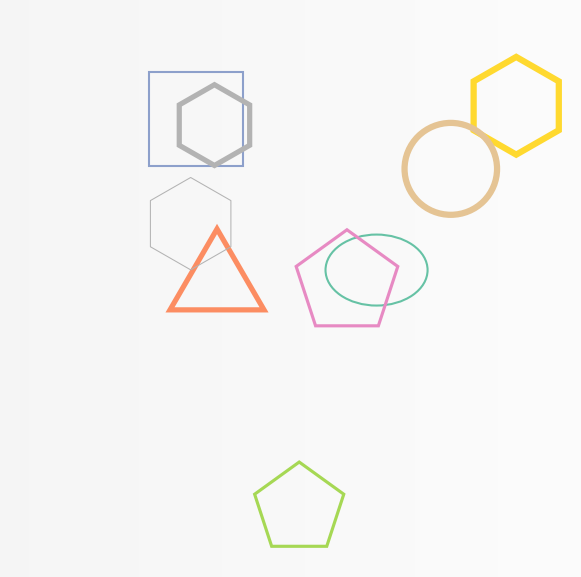[{"shape": "oval", "thickness": 1, "radius": 0.44, "center": [0.648, 0.532]}, {"shape": "triangle", "thickness": 2.5, "radius": 0.47, "center": [0.373, 0.509]}, {"shape": "square", "thickness": 1, "radius": 0.4, "center": [0.337, 0.793]}, {"shape": "pentagon", "thickness": 1.5, "radius": 0.46, "center": [0.597, 0.509]}, {"shape": "pentagon", "thickness": 1.5, "radius": 0.4, "center": [0.515, 0.118]}, {"shape": "hexagon", "thickness": 3, "radius": 0.42, "center": [0.888, 0.816]}, {"shape": "circle", "thickness": 3, "radius": 0.4, "center": [0.776, 0.707]}, {"shape": "hexagon", "thickness": 2.5, "radius": 0.35, "center": [0.369, 0.783]}, {"shape": "hexagon", "thickness": 0.5, "radius": 0.4, "center": [0.328, 0.612]}]